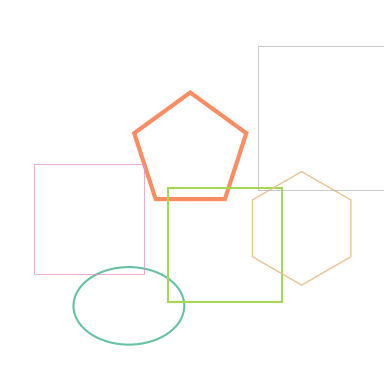[{"shape": "oval", "thickness": 1.5, "radius": 0.72, "center": [0.335, 0.206]}, {"shape": "pentagon", "thickness": 3, "radius": 0.77, "center": [0.494, 0.607]}, {"shape": "square", "thickness": 0.5, "radius": 0.72, "center": [0.231, 0.431]}, {"shape": "square", "thickness": 1.5, "radius": 0.74, "center": [0.585, 0.363]}, {"shape": "hexagon", "thickness": 1, "radius": 0.74, "center": [0.784, 0.407]}, {"shape": "square", "thickness": 0.5, "radius": 0.93, "center": [0.856, 0.694]}]